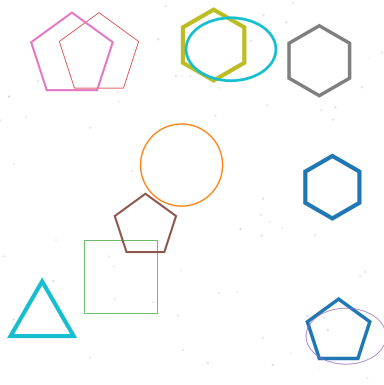[{"shape": "pentagon", "thickness": 2.5, "radius": 0.43, "center": [0.879, 0.138]}, {"shape": "hexagon", "thickness": 3, "radius": 0.41, "center": [0.863, 0.514]}, {"shape": "circle", "thickness": 1, "radius": 0.53, "center": [0.472, 0.571]}, {"shape": "square", "thickness": 0.5, "radius": 0.47, "center": [0.314, 0.282]}, {"shape": "pentagon", "thickness": 0.5, "radius": 0.54, "center": [0.257, 0.859]}, {"shape": "oval", "thickness": 0.5, "radius": 0.52, "center": [0.899, 0.127]}, {"shape": "pentagon", "thickness": 1.5, "radius": 0.42, "center": [0.378, 0.413]}, {"shape": "pentagon", "thickness": 1.5, "radius": 0.56, "center": [0.187, 0.856]}, {"shape": "hexagon", "thickness": 2.5, "radius": 0.45, "center": [0.829, 0.842]}, {"shape": "hexagon", "thickness": 3, "radius": 0.46, "center": [0.555, 0.883]}, {"shape": "oval", "thickness": 2, "radius": 0.58, "center": [0.6, 0.872]}, {"shape": "triangle", "thickness": 3, "radius": 0.47, "center": [0.109, 0.174]}]